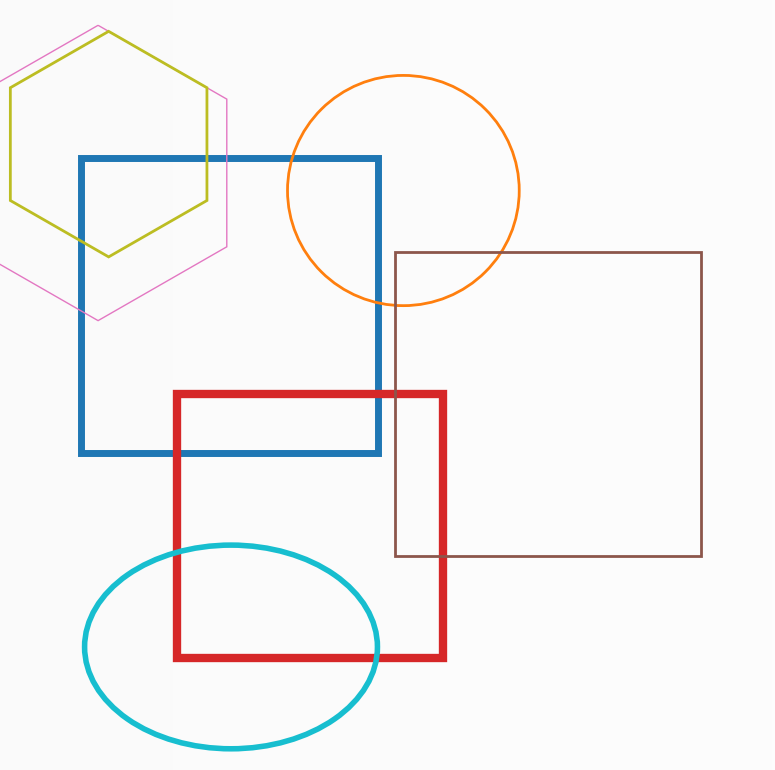[{"shape": "square", "thickness": 2.5, "radius": 0.96, "center": [0.296, 0.603]}, {"shape": "circle", "thickness": 1, "radius": 0.75, "center": [0.52, 0.753]}, {"shape": "square", "thickness": 3, "radius": 0.86, "center": [0.4, 0.317]}, {"shape": "square", "thickness": 1, "radius": 0.99, "center": [0.707, 0.475]}, {"shape": "hexagon", "thickness": 0.5, "radius": 0.96, "center": [0.127, 0.775]}, {"shape": "hexagon", "thickness": 1, "radius": 0.73, "center": [0.14, 0.813]}, {"shape": "oval", "thickness": 2, "radius": 0.94, "center": [0.298, 0.16]}]